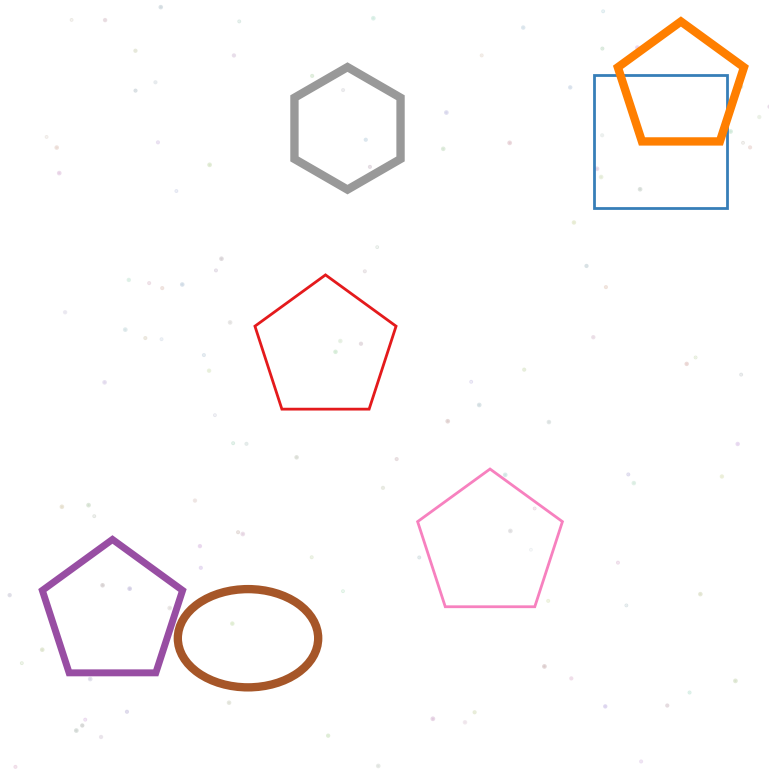[{"shape": "pentagon", "thickness": 1, "radius": 0.48, "center": [0.423, 0.547]}, {"shape": "square", "thickness": 1, "radius": 0.43, "center": [0.858, 0.816]}, {"shape": "pentagon", "thickness": 2.5, "radius": 0.48, "center": [0.146, 0.204]}, {"shape": "pentagon", "thickness": 3, "radius": 0.43, "center": [0.884, 0.886]}, {"shape": "oval", "thickness": 3, "radius": 0.46, "center": [0.322, 0.171]}, {"shape": "pentagon", "thickness": 1, "radius": 0.49, "center": [0.636, 0.292]}, {"shape": "hexagon", "thickness": 3, "radius": 0.4, "center": [0.451, 0.833]}]